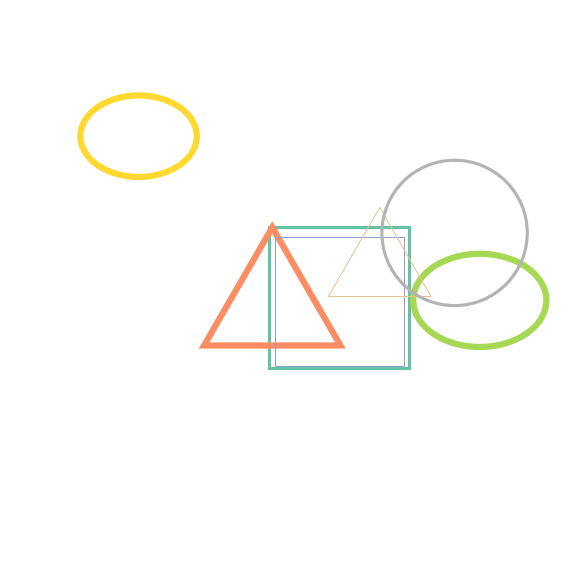[{"shape": "square", "thickness": 1.5, "radius": 0.61, "center": [0.587, 0.484]}, {"shape": "triangle", "thickness": 3, "radius": 0.68, "center": [0.471, 0.469]}, {"shape": "square", "thickness": 0.5, "radius": 0.56, "center": [0.587, 0.478]}, {"shape": "oval", "thickness": 3, "radius": 0.58, "center": [0.831, 0.479]}, {"shape": "oval", "thickness": 3, "radius": 0.5, "center": [0.24, 0.763]}, {"shape": "triangle", "thickness": 0.5, "radius": 0.51, "center": [0.658, 0.537]}, {"shape": "circle", "thickness": 1.5, "radius": 0.63, "center": [0.787, 0.596]}]